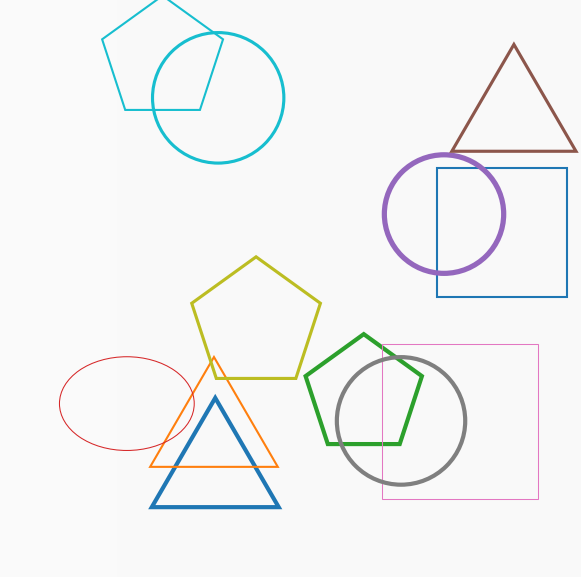[{"shape": "square", "thickness": 1, "radius": 0.56, "center": [0.864, 0.596]}, {"shape": "triangle", "thickness": 2, "radius": 0.63, "center": [0.37, 0.184]}, {"shape": "triangle", "thickness": 1, "radius": 0.63, "center": [0.368, 0.254]}, {"shape": "pentagon", "thickness": 2, "radius": 0.53, "center": [0.626, 0.315]}, {"shape": "oval", "thickness": 0.5, "radius": 0.58, "center": [0.218, 0.3]}, {"shape": "circle", "thickness": 2.5, "radius": 0.51, "center": [0.764, 0.628]}, {"shape": "triangle", "thickness": 1.5, "radius": 0.62, "center": [0.884, 0.799]}, {"shape": "square", "thickness": 0.5, "radius": 0.67, "center": [0.791, 0.269]}, {"shape": "circle", "thickness": 2, "radius": 0.55, "center": [0.69, 0.27]}, {"shape": "pentagon", "thickness": 1.5, "radius": 0.58, "center": [0.441, 0.438]}, {"shape": "pentagon", "thickness": 1, "radius": 0.55, "center": [0.28, 0.897]}, {"shape": "circle", "thickness": 1.5, "radius": 0.56, "center": [0.375, 0.83]}]